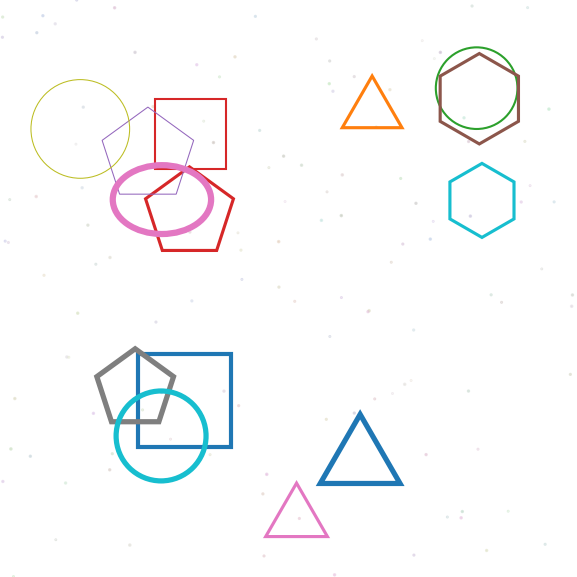[{"shape": "triangle", "thickness": 2.5, "radius": 0.4, "center": [0.624, 0.202]}, {"shape": "square", "thickness": 2, "radius": 0.4, "center": [0.32, 0.305]}, {"shape": "triangle", "thickness": 1.5, "radius": 0.3, "center": [0.644, 0.808]}, {"shape": "circle", "thickness": 1, "radius": 0.35, "center": [0.825, 0.846]}, {"shape": "pentagon", "thickness": 1.5, "radius": 0.4, "center": [0.328, 0.63]}, {"shape": "square", "thickness": 1, "radius": 0.31, "center": [0.33, 0.767]}, {"shape": "pentagon", "thickness": 0.5, "radius": 0.42, "center": [0.256, 0.73]}, {"shape": "hexagon", "thickness": 1.5, "radius": 0.39, "center": [0.83, 0.828]}, {"shape": "triangle", "thickness": 1.5, "radius": 0.31, "center": [0.514, 0.101]}, {"shape": "oval", "thickness": 3, "radius": 0.43, "center": [0.28, 0.654]}, {"shape": "pentagon", "thickness": 2.5, "radius": 0.35, "center": [0.234, 0.325]}, {"shape": "circle", "thickness": 0.5, "radius": 0.43, "center": [0.139, 0.776]}, {"shape": "hexagon", "thickness": 1.5, "radius": 0.32, "center": [0.835, 0.652]}, {"shape": "circle", "thickness": 2.5, "radius": 0.39, "center": [0.279, 0.244]}]